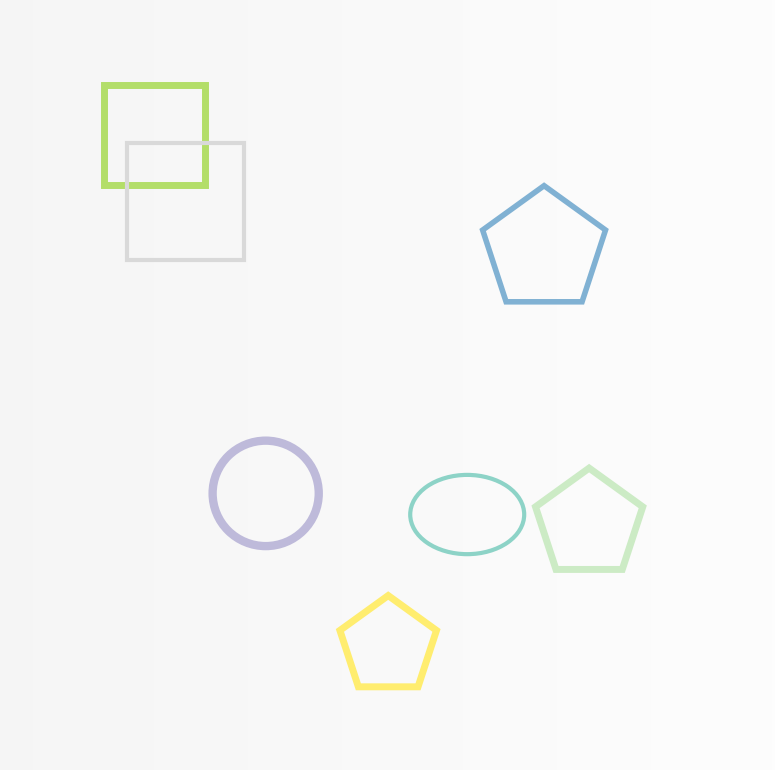[{"shape": "oval", "thickness": 1.5, "radius": 0.37, "center": [0.603, 0.332]}, {"shape": "circle", "thickness": 3, "radius": 0.34, "center": [0.343, 0.359]}, {"shape": "pentagon", "thickness": 2, "radius": 0.42, "center": [0.702, 0.675]}, {"shape": "square", "thickness": 2.5, "radius": 0.33, "center": [0.2, 0.825]}, {"shape": "square", "thickness": 1.5, "radius": 0.38, "center": [0.24, 0.738]}, {"shape": "pentagon", "thickness": 2.5, "radius": 0.36, "center": [0.76, 0.319]}, {"shape": "pentagon", "thickness": 2.5, "radius": 0.33, "center": [0.501, 0.161]}]